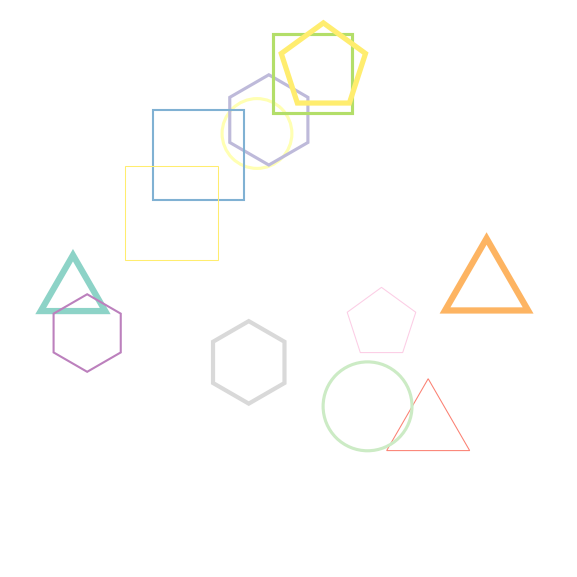[{"shape": "triangle", "thickness": 3, "radius": 0.32, "center": [0.126, 0.493]}, {"shape": "circle", "thickness": 1.5, "radius": 0.3, "center": [0.445, 0.768]}, {"shape": "hexagon", "thickness": 1.5, "radius": 0.39, "center": [0.466, 0.792]}, {"shape": "triangle", "thickness": 0.5, "radius": 0.41, "center": [0.741, 0.26]}, {"shape": "square", "thickness": 1, "radius": 0.39, "center": [0.344, 0.731]}, {"shape": "triangle", "thickness": 3, "radius": 0.42, "center": [0.843, 0.503]}, {"shape": "square", "thickness": 1.5, "radius": 0.34, "center": [0.541, 0.872]}, {"shape": "pentagon", "thickness": 0.5, "radius": 0.31, "center": [0.661, 0.439]}, {"shape": "hexagon", "thickness": 2, "radius": 0.36, "center": [0.431, 0.372]}, {"shape": "hexagon", "thickness": 1, "radius": 0.34, "center": [0.151, 0.422]}, {"shape": "circle", "thickness": 1.5, "radius": 0.38, "center": [0.636, 0.296]}, {"shape": "pentagon", "thickness": 2.5, "radius": 0.38, "center": [0.56, 0.883]}, {"shape": "square", "thickness": 0.5, "radius": 0.4, "center": [0.297, 0.63]}]